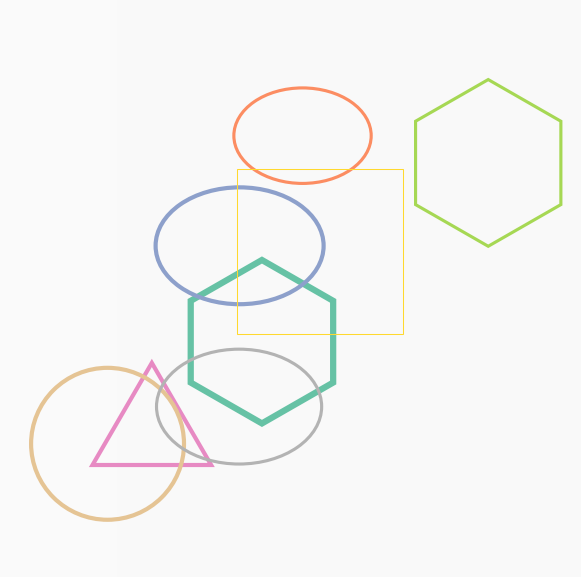[{"shape": "hexagon", "thickness": 3, "radius": 0.71, "center": [0.451, 0.407]}, {"shape": "oval", "thickness": 1.5, "radius": 0.59, "center": [0.52, 0.764]}, {"shape": "oval", "thickness": 2, "radius": 0.72, "center": [0.412, 0.574]}, {"shape": "triangle", "thickness": 2, "radius": 0.59, "center": [0.261, 0.253]}, {"shape": "hexagon", "thickness": 1.5, "radius": 0.72, "center": [0.84, 0.717]}, {"shape": "square", "thickness": 0.5, "radius": 0.71, "center": [0.55, 0.564]}, {"shape": "circle", "thickness": 2, "radius": 0.66, "center": [0.185, 0.231]}, {"shape": "oval", "thickness": 1.5, "radius": 0.71, "center": [0.411, 0.295]}]